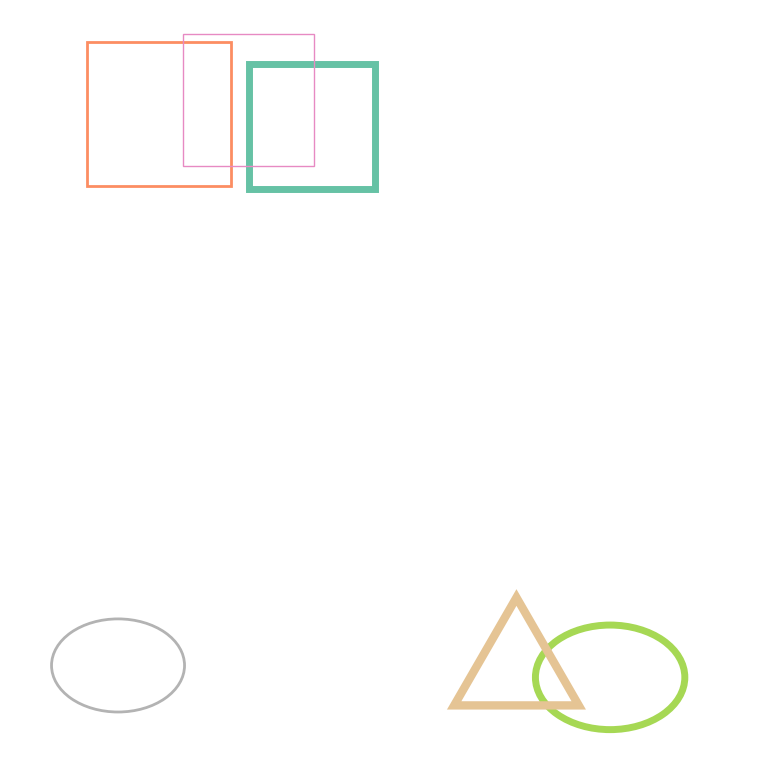[{"shape": "square", "thickness": 2.5, "radius": 0.41, "center": [0.406, 0.836]}, {"shape": "square", "thickness": 1, "radius": 0.47, "center": [0.207, 0.852]}, {"shape": "square", "thickness": 0.5, "radius": 0.43, "center": [0.323, 0.87]}, {"shape": "oval", "thickness": 2.5, "radius": 0.49, "center": [0.792, 0.12]}, {"shape": "triangle", "thickness": 3, "radius": 0.47, "center": [0.671, 0.131]}, {"shape": "oval", "thickness": 1, "radius": 0.43, "center": [0.153, 0.136]}]